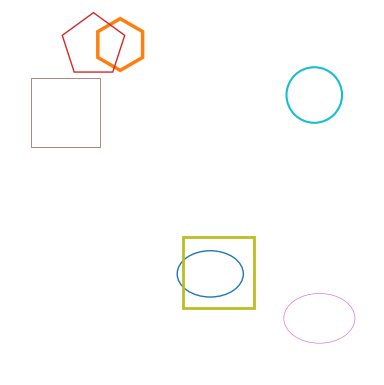[{"shape": "oval", "thickness": 1, "radius": 0.43, "center": [0.546, 0.289]}, {"shape": "hexagon", "thickness": 2.5, "radius": 0.34, "center": [0.312, 0.884]}, {"shape": "pentagon", "thickness": 1, "radius": 0.43, "center": [0.243, 0.882]}, {"shape": "square", "thickness": 0.5, "radius": 0.45, "center": [0.17, 0.709]}, {"shape": "oval", "thickness": 0.5, "radius": 0.46, "center": [0.83, 0.173]}, {"shape": "square", "thickness": 2, "radius": 0.46, "center": [0.568, 0.292]}, {"shape": "circle", "thickness": 1.5, "radius": 0.36, "center": [0.816, 0.753]}]